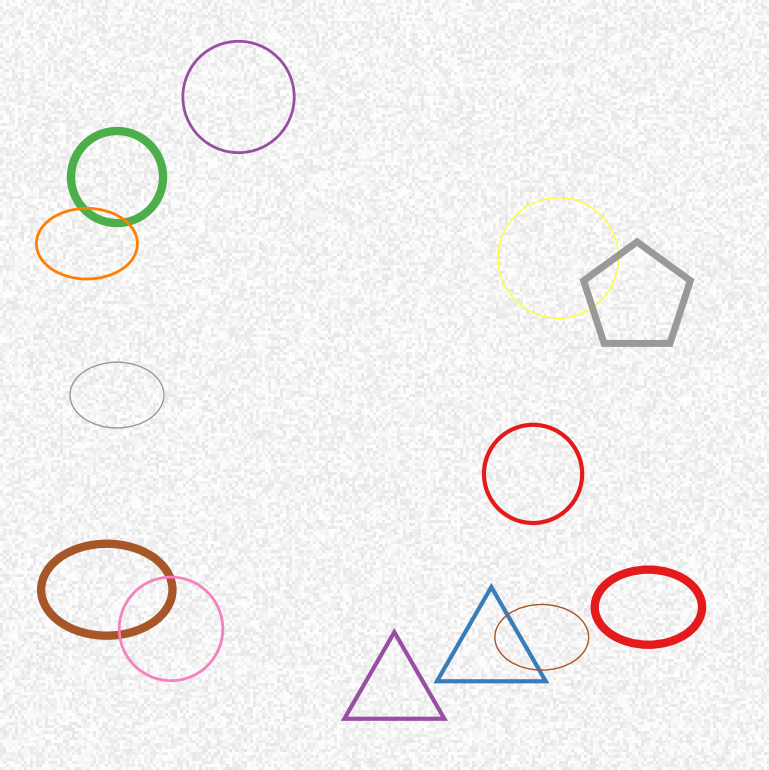[{"shape": "oval", "thickness": 3, "radius": 0.35, "center": [0.842, 0.211]}, {"shape": "circle", "thickness": 1.5, "radius": 0.32, "center": [0.692, 0.385]}, {"shape": "triangle", "thickness": 1.5, "radius": 0.41, "center": [0.638, 0.156]}, {"shape": "circle", "thickness": 3, "radius": 0.3, "center": [0.152, 0.77]}, {"shape": "triangle", "thickness": 1.5, "radius": 0.37, "center": [0.512, 0.104]}, {"shape": "circle", "thickness": 1, "radius": 0.36, "center": [0.31, 0.874]}, {"shape": "oval", "thickness": 1, "radius": 0.33, "center": [0.113, 0.684]}, {"shape": "circle", "thickness": 0.5, "radius": 0.39, "center": [0.725, 0.665]}, {"shape": "oval", "thickness": 0.5, "radius": 0.3, "center": [0.704, 0.172]}, {"shape": "oval", "thickness": 3, "radius": 0.43, "center": [0.139, 0.234]}, {"shape": "circle", "thickness": 1, "radius": 0.34, "center": [0.222, 0.183]}, {"shape": "pentagon", "thickness": 2.5, "radius": 0.36, "center": [0.827, 0.613]}, {"shape": "oval", "thickness": 0.5, "radius": 0.3, "center": [0.152, 0.487]}]